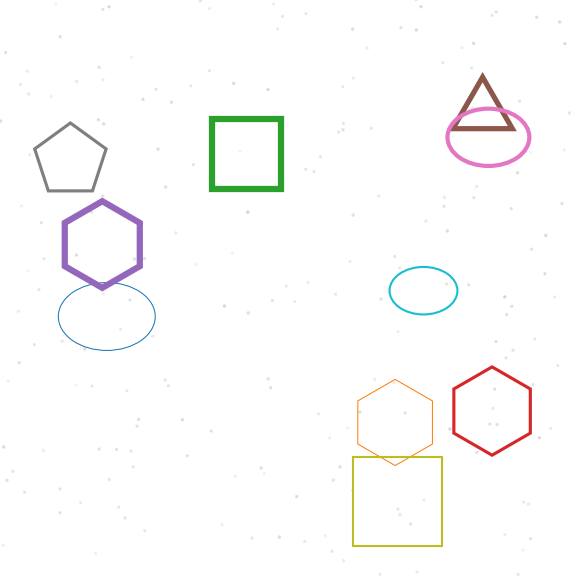[{"shape": "oval", "thickness": 0.5, "radius": 0.42, "center": [0.185, 0.451]}, {"shape": "hexagon", "thickness": 0.5, "radius": 0.37, "center": [0.684, 0.268]}, {"shape": "square", "thickness": 3, "radius": 0.3, "center": [0.427, 0.732]}, {"shape": "hexagon", "thickness": 1.5, "radius": 0.38, "center": [0.852, 0.287]}, {"shape": "hexagon", "thickness": 3, "radius": 0.38, "center": [0.177, 0.576]}, {"shape": "triangle", "thickness": 2.5, "radius": 0.3, "center": [0.836, 0.806]}, {"shape": "oval", "thickness": 2, "radius": 0.35, "center": [0.846, 0.761]}, {"shape": "pentagon", "thickness": 1.5, "radius": 0.32, "center": [0.122, 0.721]}, {"shape": "square", "thickness": 1, "radius": 0.38, "center": [0.688, 0.131]}, {"shape": "oval", "thickness": 1, "radius": 0.29, "center": [0.733, 0.496]}]